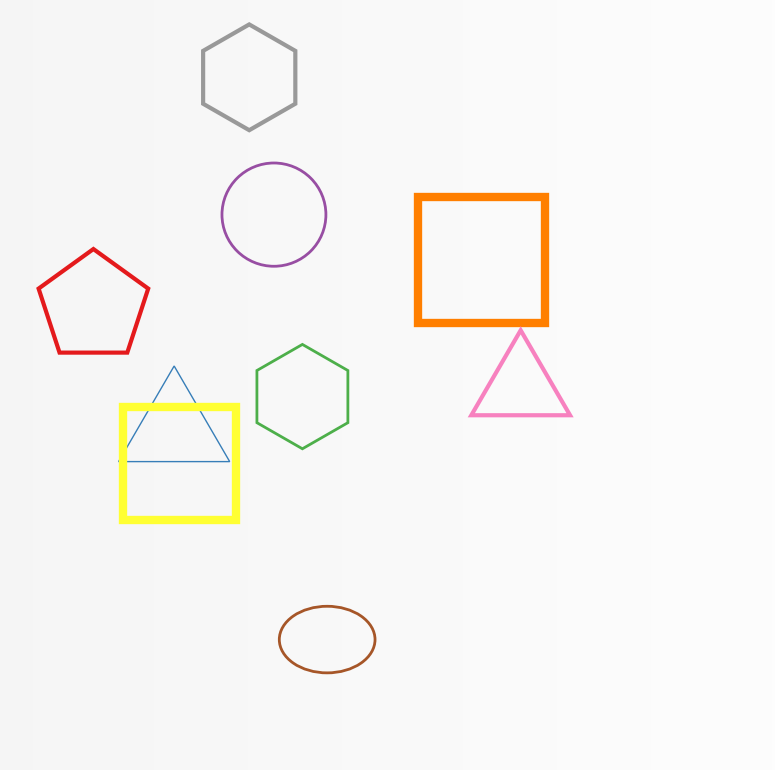[{"shape": "pentagon", "thickness": 1.5, "radius": 0.37, "center": [0.121, 0.602]}, {"shape": "triangle", "thickness": 0.5, "radius": 0.41, "center": [0.225, 0.442]}, {"shape": "hexagon", "thickness": 1, "radius": 0.34, "center": [0.39, 0.485]}, {"shape": "circle", "thickness": 1, "radius": 0.34, "center": [0.353, 0.721]}, {"shape": "square", "thickness": 3, "radius": 0.41, "center": [0.622, 0.662]}, {"shape": "square", "thickness": 3, "radius": 0.37, "center": [0.232, 0.398]}, {"shape": "oval", "thickness": 1, "radius": 0.31, "center": [0.422, 0.169]}, {"shape": "triangle", "thickness": 1.5, "radius": 0.37, "center": [0.672, 0.497]}, {"shape": "hexagon", "thickness": 1.5, "radius": 0.34, "center": [0.322, 0.9]}]